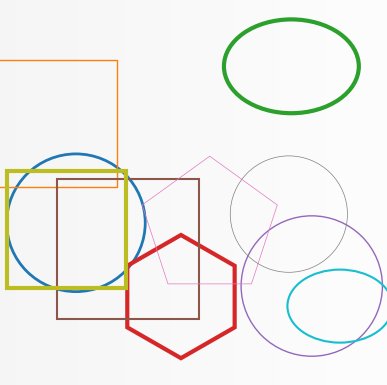[{"shape": "circle", "thickness": 2, "radius": 0.89, "center": [0.196, 0.421]}, {"shape": "square", "thickness": 1, "radius": 0.82, "center": [0.138, 0.678]}, {"shape": "oval", "thickness": 3, "radius": 0.87, "center": [0.752, 0.828]}, {"shape": "hexagon", "thickness": 3, "radius": 0.8, "center": [0.467, 0.23]}, {"shape": "circle", "thickness": 1, "radius": 0.91, "center": [0.805, 0.257]}, {"shape": "square", "thickness": 1.5, "radius": 0.91, "center": [0.331, 0.353]}, {"shape": "pentagon", "thickness": 0.5, "radius": 0.92, "center": [0.541, 0.411]}, {"shape": "circle", "thickness": 0.5, "radius": 0.76, "center": [0.745, 0.444]}, {"shape": "square", "thickness": 3, "radius": 0.76, "center": [0.172, 0.403]}, {"shape": "oval", "thickness": 1.5, "radius": 0.68, "center": [0.877, 0.205]}]